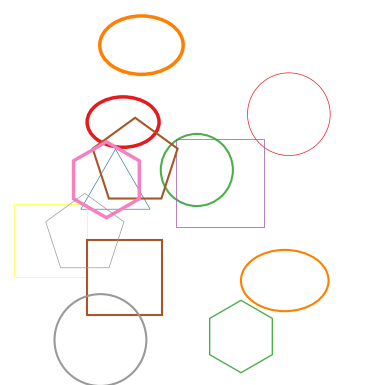[{"shape": "circle", "thickness": 0.5, "radius": 0.54, "center": [0.75, 0.703]}, {"shape": "oval", "thickness": 2.5, "radius": 0.47, "center": [0.32, 0.683]}, {"shape": "triangle", "thickness": 0.5, "radius": 0.52, "center": [0.3, 0.509]}, {"shape": "circle", "thickness": 1.5, "radius": 0.47, "center": [0.511, 0.559]}, {"shape": "hexagon", "thickness": 1, "radius": 0.47, "center": [0.626, 0.126]}, {"shape": "square", "thickness": 0.5, "radius": 0.58, "center": [0.571, 0.524]}, {"shape": "oval", "thickness": 1.5, "radius": 0.57, "center": [0.74, 0.271]}, {"shape": "oval", "thickness": 2.5, "radius": 0.54, "center": [0.367, 0.883]}, {"shape": "square", "thickness": 0.5, "radius": 0.48, "center": [0.131, 0.376]}, {"shape": "square", "thickness": 1.5, "radius": 0.48, "center": [0.323, 0.279]}, {"shape": "pentagon", "thickness": 1.5, "radius": 0.58, "center": [0.351, 0.578]}, {"shape": "hexagon", "thickness": 2.5, "radius": 0.49, "center": [0.276, 0.533]}, {"shape": "pentagon", "thickness": 0.5, "radius": 0.53, "center": [0.22, 0.391]}, {"shape": "circle", "thickness": 1.5, "radius": 0.6, "center": [0.261, 0.117]}]